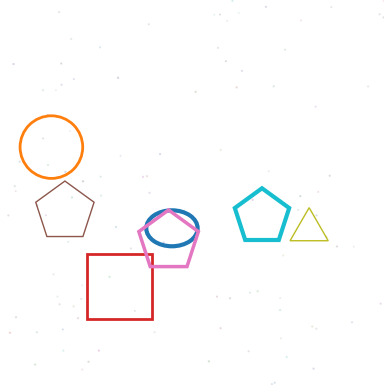[{"shape": "oval", "thickness": 3, "radius": 0.33, "center": [0.447, 0.407]}, {"shape": "circle", "thickness": 2, "radius": 0.41, "center": [0.133, 0.618]}, {"shape": "square", "thickness": 2, "radius": 0.42, "center": [0.31, 0.256]}, {"shape": "pentagon", "thickness": 1, "radius": 0.4, "center": [0.169, 0.45]}, {"shape": "pentagon", "thickness": 2.5, "radius": 0.41, "center": [0.438, 0.373]}, {"shape": "triangle", "thickness": 1, "radius": 0.29, "center": [0.803, 0.403]}, {"shape": "pentagon", "thickness": 3, "radius": 0.37, "center": [0.681, 0.437]}]